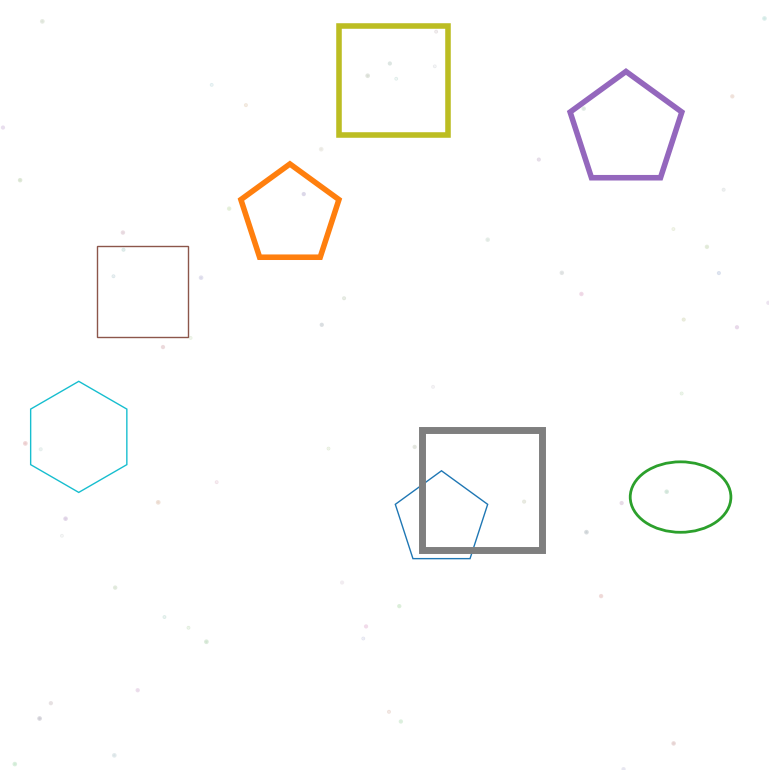[{"shape": "pentagon", "thickness": 0.5, "radius": 0.32, "center": [0.573, 0.326]}, {"shape": "pentagon", "thickness": 2, "radius": 0.33, "center": [0.377, 0.72]}, {"shape": "oval", "thickness": 1, "radius": 0.33, "center": [0.884, 0.354]}, {"shape": "pentagon", "thickness": 2, "radius": 0.38, "center": [0.813, 0.831]}, {"shape": "square", "thickness": 0.5, "radius": 0.3, "center": [0.185, 0.622]}, {"shape": "square", "thickness": 2.5, "radius": 0.39, "center": [0.626, 0.364]}, {"shape": "square", "thickness": 2, "radius": 0.35, "center": [0.511, 0.896]}, {"shape": "hexagon", "thickness": 0.5, "radius": 0.36, "center": [0.102, 0.433]}]